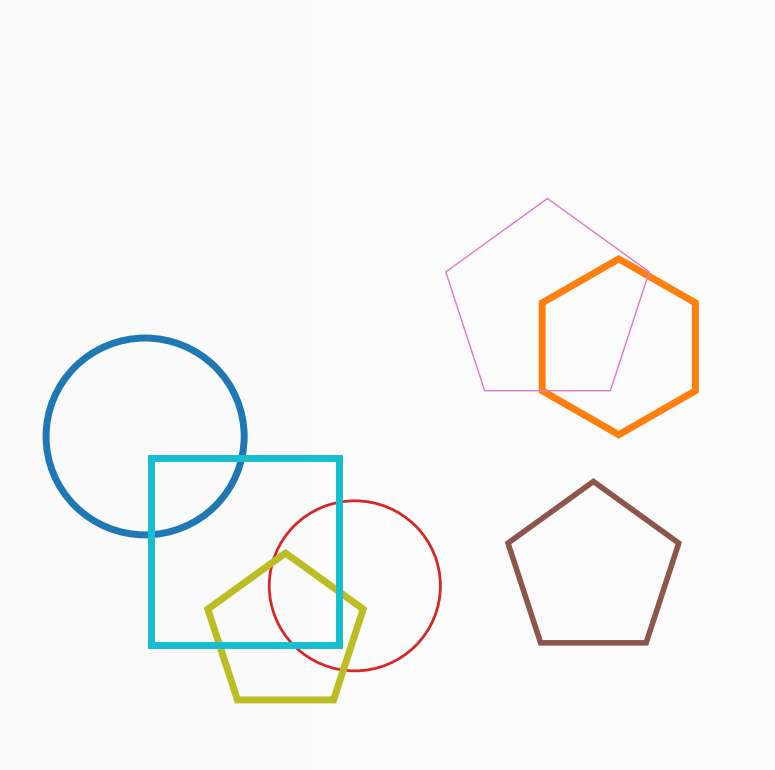[{"shape": "circle", "thickness": 2.5, "radius": 0.64, "center": [0.187, 0.433]}, {"shape": "hexagon", "thickness": 2.5, "radius": 0.57, "center": [0.798, 0.55]}, {"shape": "circle", "thickness": 1, "radius": 0.55, "center": [0.458, 0.239]}, {"shape": "pentagon", "thickness": 2, "radius": 0.58, "center": [0.766, 0.259]}, {"shape": "pentagon", "thickness": 0.5, "radius": 0.69, "center": [0.706, 0.604]}, {"shape": "pentagon", "thickness": 2.5, "radius": 0.53, "center": [0.368, 0.176]}, {"shape": "square", "thickness": 2.5, "radius": 0.61, "center": [0.316, 0.284]}]